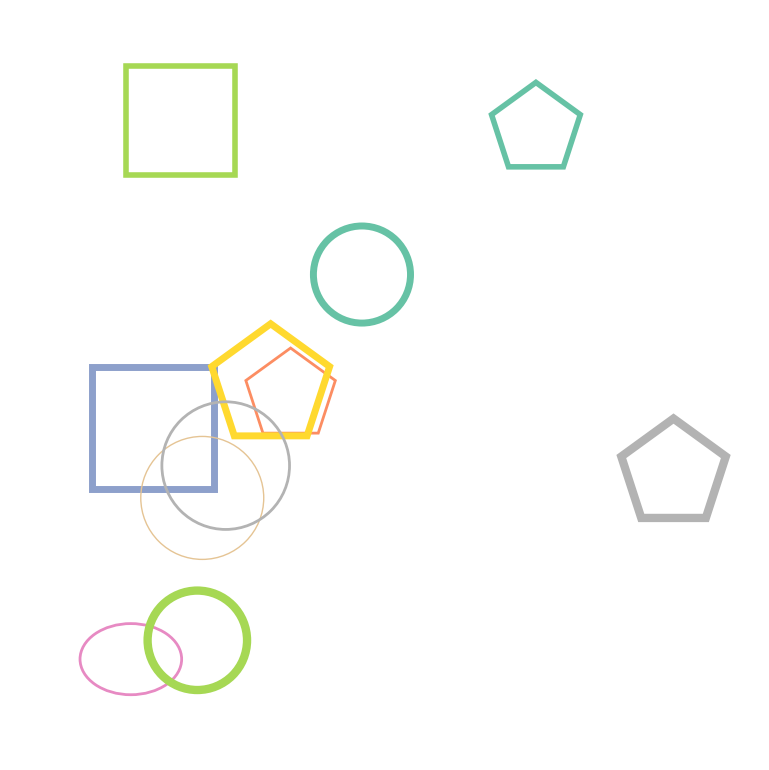[{"shape": "circle", "thickness": 2.5, "radius": 0.32, "center": [0.47, 0.643]}, {"shape": "pentagon", "thickness": 2, "radius": 0.3, "center": [0.696, 0.832]}, {"shape": "pentagon", "thickness": 1, "radius": 0.31, "center": [0.377, 0.487]}, {"shape": "square", "thickness": 2.5, "radius": 0.4, "center": [0.198, 0.445]}, {"shape": "oval", "thickness": 1, "radius": 0.33, "center": [0.17, 0.144]}, {"shape": "circle", "thickness": 3, "radius": 0.32, "center": [0.256, 0.168]}, {"shape": "square", "thickness": 2, "radius": 0.35, "center": [0.235, 0.843]}, {"shape": "pentagon", "thickness": 2.5, "radius": 0.4, "center": [0.352, 0.499]}, {"shape": "circle", "thickness": 0.5, "radius": 0.4, "center": [0.263, 0.353]}, {"shape": "circle", "thickness": 1, "radius": 0.41, "center": [0.293, 0.395]}, {"shape": "pentagon", "thickness": 3, "radius": 0.36, "center": [0.875, 0.385]}]